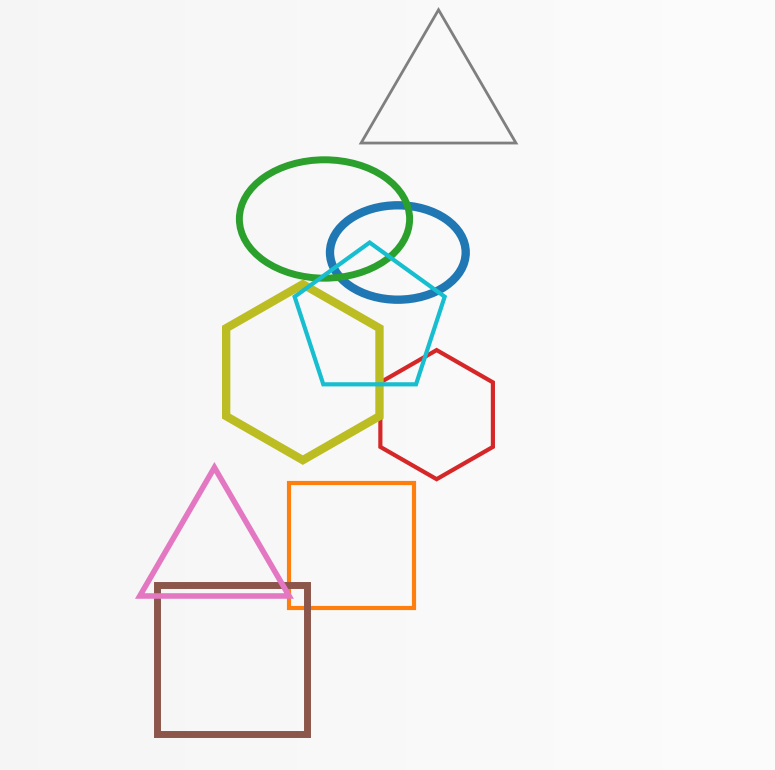[{"shape": "oval", "thickness": 3, "radius": 0.44, "center": [0.513, 0.672]}, {"shape": "square", "thickness": 1.5, "radius": 0.41, "center": [0.454, 0.291]}, {"shape": "oval", "thickness": 2.5, "radius": 0.55, "center": [0.419, 0.716]}, {"shape": "hexagon", "thickness": 1.5, "radius": 0.42, "center": [0.563, 0.462]}, {"shape": "square", "thickness": 2.5, "radius": 0.48, "center": [0.299, 0.143]}, {"shape": "triangle", "thickness": 2, "radius": 0.56, "center": [0.277, 0.282]}, {"shape": "triangle", "thickness": 1, "radius": 0.58, "center": [0.566, 0.872]}, {"shape": "hexagon", "thickness": 3, "radius": 0.57, "center": [0.391, 0.517]}, {"shape": "pentagon", "thickness": 1.5, "radius": 0.51, "center": [0.477, 0.583]}]